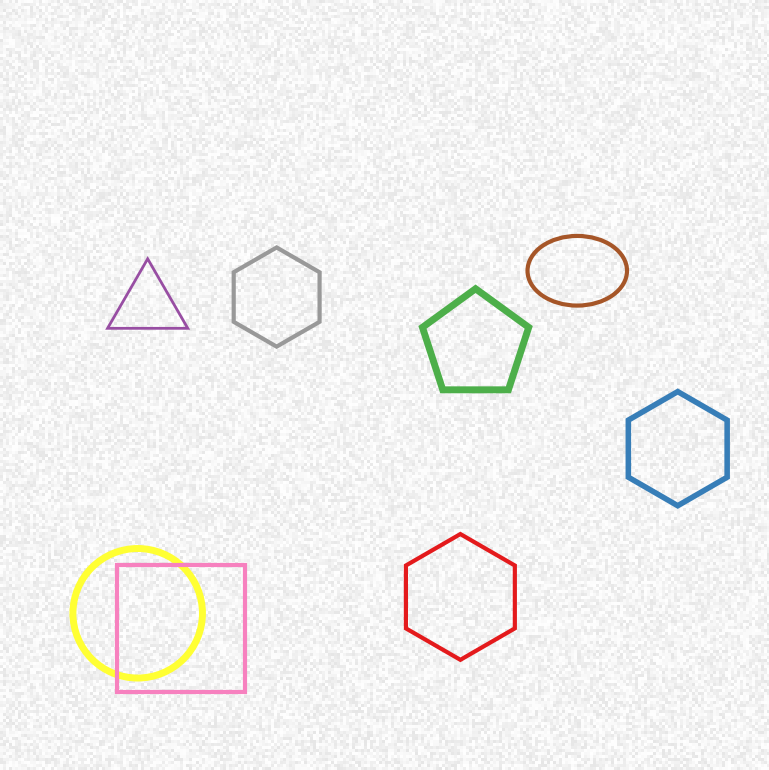[{"shape": "hexagon", "thickness": 1.5, "radius": 0.41, "center": [0.598, 0.225]}, {"shape": "hexagon", "thickness": 2, "radius": 0.37, "center": [0.88, 0.417]}, {"shape": "pentagon", "thickness": 2.5, "radius": 0.36, "center": [0.618, 0.552]}, {"shape": "triangle", "thickness": 1, "radius": 0.3, "center": [0.192, 0.604]}, {"shape": "circle", "thickness": 2.5, "radius": 0.42, "center": [0.179, 0.204]}, {"shape": "oval", "thickness": 1.5, "radius": 0.32, "center": [0.75, 0.648]}, {"shape": "square", "thickness": 1.5, "radius": 0.41, "center": [0.235, 0.184]}, {"shape": "hexagon", "thickness": 1.5, "radius": 0.32, "center": [0.359, 0.614]}]